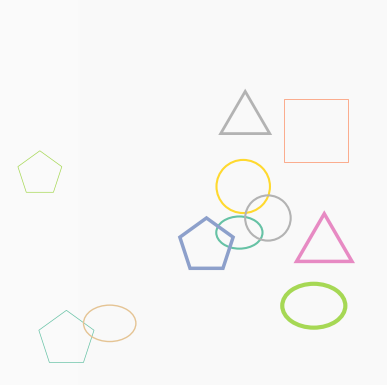[{"shape": "oval", "thickness": 1.5, "radius": 0.3, "center": [0.618, 0.396]}, {"shape": "pentagon", "thickness": 0.5, "radius": 0.37, "center": [0.171, 0.119]}, {"shape": "square", "thickness": 0.5, "radius": 0.41, "center": [0.815, 0.662]}, {"shape": "pentagon", "thickness": 2.5, "radius": 0.36, "center": [0.533, 0.362]}, {"shape": "triangle", "thickness": 2.5, "radius": 0.41, "center": [0.837, 0.362]}, {"shape": "pentagon", "thickness": 0.5, "radius": 0.3, "center": [0.103, 0.549]}, {"shape": "oval", "thickness": 3, "radius": 0.41, "center": [0.81, 0.206]}, {"shape": "circle", "thickness": 1.5, "radius": 0.34, "center": [0.628, 0.516]}, {"shape": "oval", "thickness": 1, "radius": 0.34, "center": [0.283, 0.16]}, {"shape": "triangle", "thickness": 2, "radius": 0.37, "center": [0.633, 0.69]}, {"shape": "circle", "thickness": 1.5, "radius": 0.29, "center": [0.691, 0.434]}]